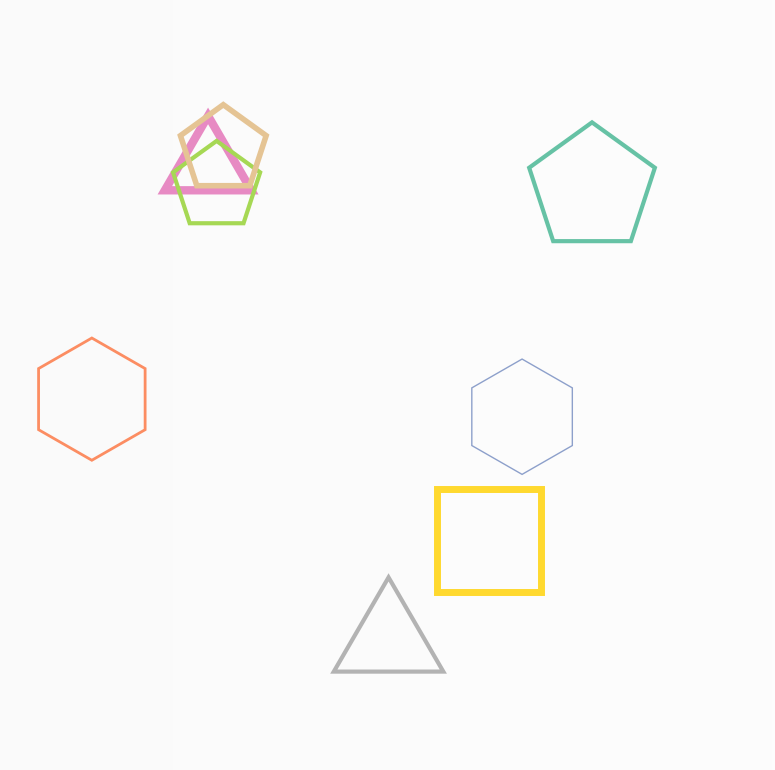[{"shape": "pentagon", "thickness": 1.5, "radius": 0.43, "center": [0.764, 0.756]}, {"shape": "hexagon", "thickness": 1, "radius": 0.4, "center": [0.119, 0.482]}, {"shape": "hexagon", "thickness": 0.5, "radius": 0.37, "center": [0.674, 0.459]}, {"shape": "triangle", "thickness": 3, "radius": 0.32, "center": [0.268, 0.785]}, {"shape": "pentagon", "thickness": 1.5, "radius": 0.3, "center": [0.279, 0.758]}, {"shape": "square", "thickness": 2.5, "radius": 0.33, "center": [0.631, 0.298]}, {"shape": "pentagon", "thickness": 2, "radius": 0.29, "center": [0.288, 0.806]}, {"shape": "triangle", "thickness": 1.5, "radius": 0.41, "center": [0.501, 0.169]}]